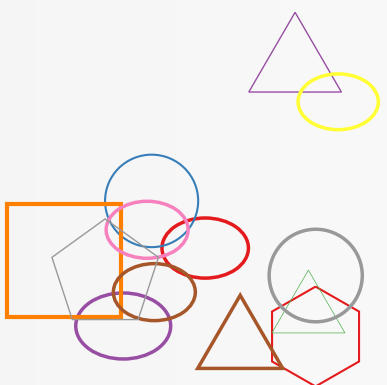[{"shape": "hexagon", "thickness": 1.5, "radius": 0.65, "center": [0.814, 0.126]}, {"shape": "oval", "thickness": 2.5, "radius": 0.56, "center": [0.53, 0.356]}, {"shape": "circle", "thickness": 1.5, "radius": 0.6, "center": [0.391, 0.478]}, {"shape": "triangle", "thickness": 0.5, "radius": 0.54, "center": [0.796, 0.19]}, {"shape": "oval", "thickness": 2.5, "radius": 0.61, "center": [0.318, 0.153]}, {"shape": "triangle", "thickness": 1, "radius": 0.69, "center": [0.762, 0.83]}, {"shape": "square", "thickness": 3, "radius": 0.73, "center": [0.166, 0.322]}, {"shape": "oval", "thickness": 2.5, "radius": 0.52, "center": [0.873, 0.736]}, {"shape": "triangle", "thickness": 2.5, "radius": 0.63, "center": [0.62, 0.106]}, {"shape": "oval", "thickness": 2.5, "radius": 0.53, "center": [0.398, 0.241]}, {"shape": "oval", "thickness": 2.5, "radius": 0.53, "center": [0.38, 0.403]}, {"shape": "pentagon", "thickness": 1, "radius": 0.72, "center": [0.271, 0.287]}, {"shape": "circle", "thickness": 2.5, "radius": 0.6, "center": [0.815, 0.284]}]